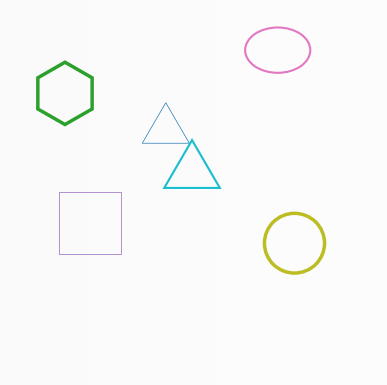[{"shape": "triangle", "thickness": 0.5, "radius": 0.35, "center": [0.428, 0.663]}, {"shape": "hexagon", "thickness": 2.5, "radius": 0.4, "center": [0.168, 0.757]}, {"shape": "square", "thickness": 0.5, "radius": 0.4, "center": [0.232, 0.422]}, {"shape": "oval", "thickness": 1.5, "radius": 0.42, "center": [0.717, 0.87]}, {"shape": "circle", "thickness": 2.5, "radius": 0.39, "center": [0.76, 0.368]}, {"shape": "triangle", "thickness": 1.5, "radius": 0.41, "center": [0.496, 0.553]}]